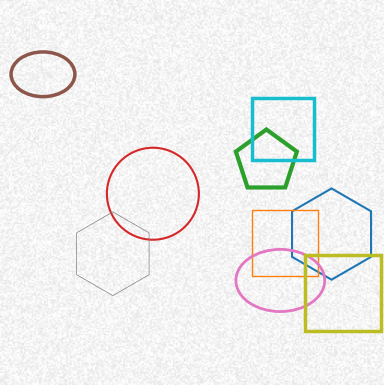[{"shape": "hexagon", "thickness": 1.5, "radius": 0.59, "center": [0.861, 0.392]}, {"shape": "square", "thickness": 1, "radius": 0.43, "center": [0.74, 0.369]}, {"shape": "pentagon", "thickness": 3, "radius": 0.42, "center": [0.692, 0.58]}, {"shape": "circle", "thickness": 1.5, "radius": 0.6, "center": [0.397, 0.497]}, {"shape": "oval", "thickness": 2.5, "radius": 0.41, "center": [0.112, 0.807]}, {"shape": "oval", "thickness": 2, "radius": 0.58, "center": [0.728, 0.272]}, {"shape": "hexagon", "thickness": 0.5, "radius": 0.54, "center": [0.293, 0.341]}, {"shape": "square", "thickness": 2.5, "radius": 0.49, "center": [0.891, 0.239]}, {"shape": "square", "thickness": 2.5, "radius": 0.41, "center": [0.735, 0.665]}]